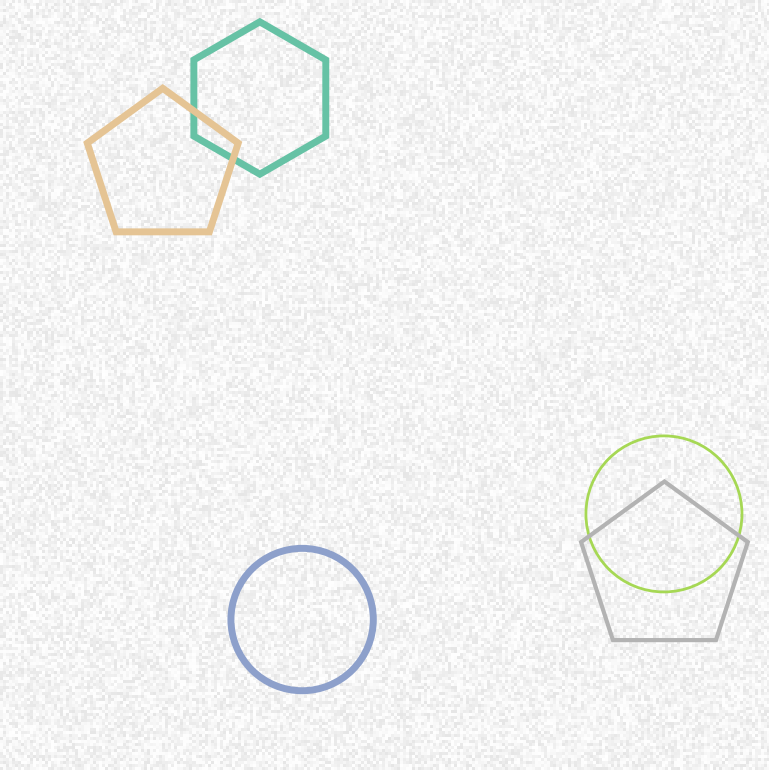[{"shape": "hexagon", "thickness": 2.5, "radius": 0.49, "center": [0.337, 0.873]}, {"shape": "circle", "thickness": 2.5, "radius": 0.46, "center": [0.392, 0.195]}, {"shape": "circle", "thickness": 1, "radius": 0.51, "center": [0.862, 0.333]}, {"shape": "pentagon", "thickness": 2.5, "radius": 0.52, "center": [0.211, 0.782]}, {"shape": "pentagon", "thickness": 1.5, "radius": 0.57, "center": [0.863, 0.261]}]